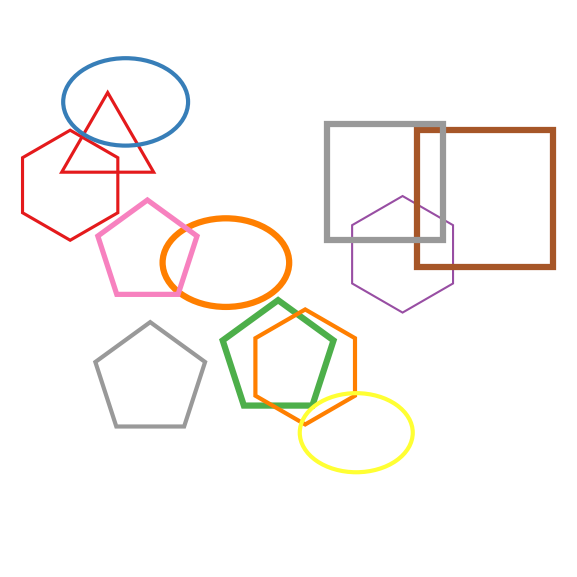[{"shape": "triangle", "thickness": 1.5, "radius": 0.46, "center": [0.186, 0.747]}, {"shape": "hexagon", "thickness": 1.5, "radius": 0.48, "center": [0.122, 0.678]}, {"shape": "oval", "thickness": 2, "radius": 0.54, "center": [0.218, 0.823]}, {"shape": "pentagon", "thickness": 3, "radius": 0.5, "center": [0.482, 0.378]}, {"shape": "hexagon", "thickness": 1, "radius": 0.5, "center": [0.697, 0.559]}, {"shape": "oval", "thickness": 3, "radius": 0.55, "center": [0.391, 0.544]}, {"shape": "hexagon", "thickness": 2, "radius": 0.5, "center": [0.528, 0.364]}, {"shape": "oval", "thickness": 2, "radius": 0.49, "center": [0.617, 0.25]}, {"shape": "square", "thickness": 3, "radius": 0.59, "center": [0.84, 0.656]}, {"shape": "pentagon", "thickness": 2.5, "radius": 0.45, "center": [0.255, 0.562]}, {"shape": "pentagon", "thickness": 2, "radius": 0.5, "center": [0.26, 0.341]}, {"shape": "square", "thickness": 3, "radius": 0.5, "center": [0.667, 0.684]}]